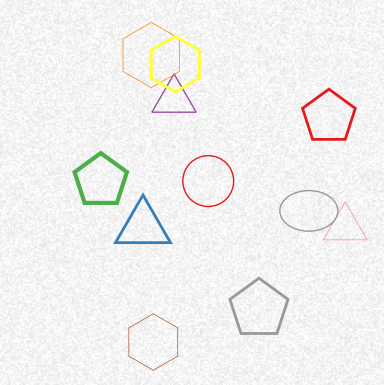[{"shape": "pentagon", "thickness": 2, "radius": 0.36, "center": [0.854, 0.696]}, {"shape": "circle", "thickness": 1, "radius": 0.33, "center": [0.541, 0.53]}, {"shape": "triangle", "thickness": 2, "radius": 0.41, "center": [0.371, 0.411]}, {"shape": "pentagon", "thickness": 3, "radius": 0.36, "center": [0.262, 0.531]}, {"shape": "triangle", "thickness": 1, "radius": 0.33, "center": [0.452, 0.742]}, {"shape": "hexagon", "thickness": 0.5, "radius": 0.42, "center": [0.393, 0.857]}, {"shape": "hexagon", "thickness": 2, "radius": 0.36, "center": [0.455, 0.834]}, {"shape": "hexagon", "thickness": 0.5, "radius": 0.37, "center": [0.398, 0.112]}, {"shape": "triangle", "thickness": 0.5, "radius": 0.33, "center": [0.897, 0.41]}, {"shape": "pentagon", "thickness": 2, "radius": 0.4, "center": [0.673, 0.198]}, {"shape": "oval", "thickness": 1, "radius": 0.38, "center": [0.802, 0.452]}]